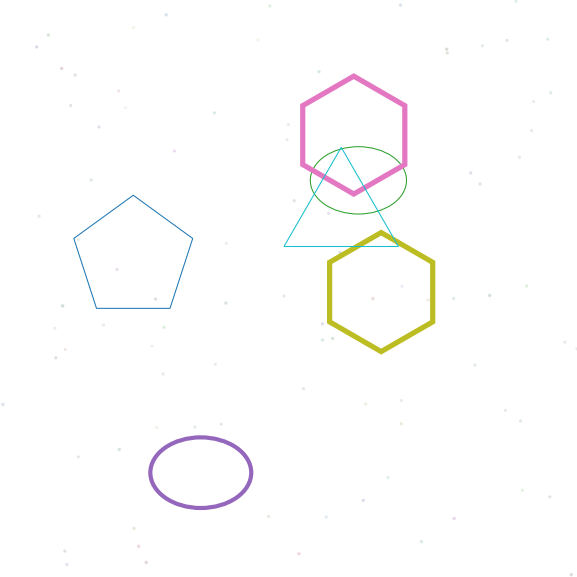[{"shape": "pentagon", "thickness": 0.5, "radius": 0.54, "center": [0.231, 0.553]}, {"shape": "oval", "thickness": 0.5, "radius": 0.42, "center": [0.621, 0.687]}, {"shape": "oval", "thickness": 2, "radius": 0.44, "center": [0.348, 0.181]}, {"shape": "hexagon", "thickness": 2.5, "radius": 0.51, "center": [0.613, 0.765]}, {"shape": "hexagon", "thickness": 2.5, "radius": 0.52, "center": [0.66, 0.493]}, {"shape": "triangle", "thickness": 0.5, "radius": 0.57, "center": [0.591, 0.63]}]